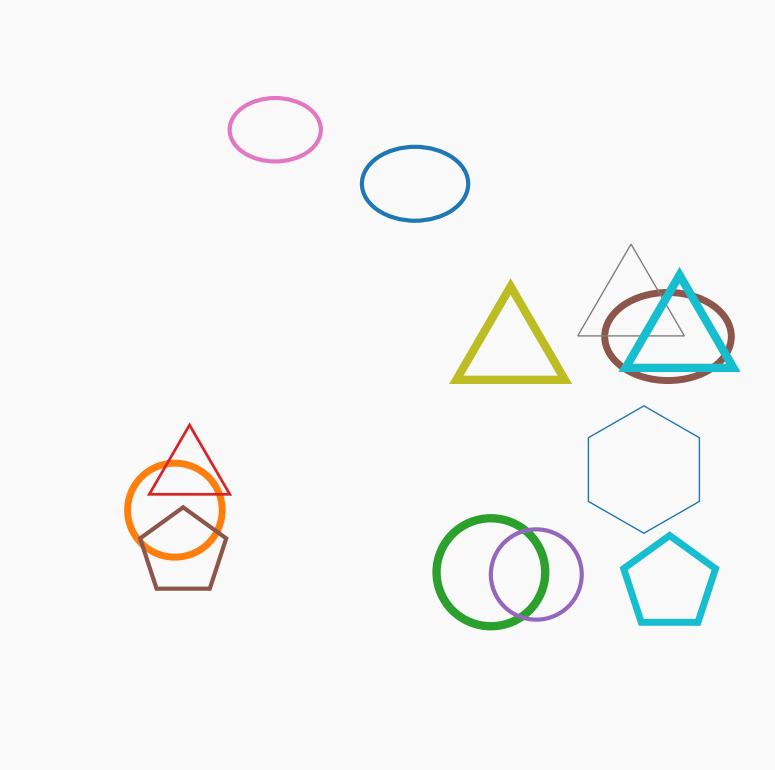[{"shape": "hexagon", "thickness": 0.5, "radius": 0.41, "center": [0.831, 0.39]}, {"shape": "oval", "thickness": 1.5, "radius": 0.34, "center": [0.536, 0.761]}, {"shape": "circle", "thickness": 2.5, "radius": 0.31, "center": [0.226, 0.337]}, {"shape": "circle", "thickness": 3, "radius": 0.35, "center": [0.633, 0.257]}, {"shape": "triangle", "thickness": 1, "radius": 0.3, "center": [0.245, 0.388]}, {"shape": "circle", "thickness": 1.5, "radius": 0.29, "center": [0.692, 0.254]}, {"shape": "pentagon", "thickness": 1.5, "radius": 0.29, "center": [0.236, 0.283]}, {"shape": "oval", "thickness": 2.5, "radius": 0.41, "center": [0.862, 0.563]}, {"shape": "oval", "thickness": 1.5, "radius": 0.29, "center": [0.355, 0.832]}, {"shape": "triangle", "thickness": 0.5, "radius": 0.4, "center": [0.814, 0.604]}, {"shape": "triangle", "thickness": 3, "radius": 0.4, "center": [0.659, 0.547]}, {"shape": "pentagon", "thickness": 2.5, "radius": 0.31, "center": [0.864, 0.242]}, {"shape": "triangle", "thickness": 3, "radius": 0.4, "center": [0.877, 0.562]}]